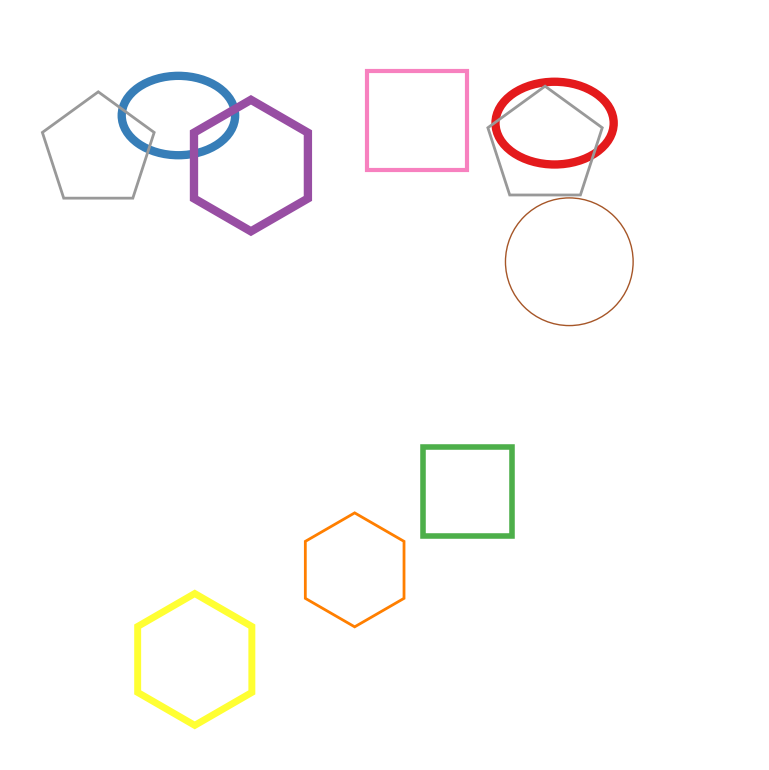[{"shape": "oval", "thickness": 3, "radius": 0.38, "center": [0.72, 0.84]}, {"shape": "oval", "thickness": 3, "radius": 0.37, "center": [0.232, 0.85]}, {"shape": "square", "thickness": 2, "radius": 0.29, "center": [0.608, 0.361]}, {"shape": "hexagon", "thickness": 3, "radius": 0.43, "center": [0.326, 0.785]}, {"shape": "hexagon", "thickness": 1, "radius": 0.37, "center": [0.461, 0.26]}, {"shape": "hexagon", "thickness": 2.5, "radius": 0.43, "center": [0.253, 0.144]}, {"shape": "circle", "thickness": 0.5, "radius": 0.41, "center": [0.739, 0.66]}, {"shape": "square", "thickness": 1.5, "radius": 0.32, "center": [0.542, 0.844]}, {"shape": "pentagon", "thickness": 1, "radius": 0.38, "center": [0.128, 0.804]}, {"shape": "pentagon", "thickness": 1, "radius": 0.39, "center": [0.708, 0.81]}]